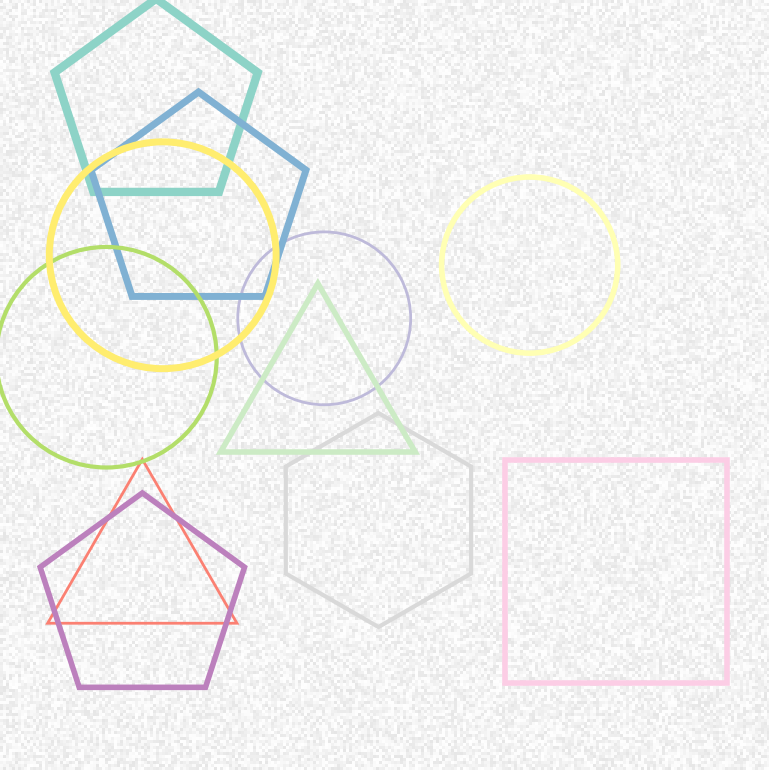[{"shape": "pentagon", "thickness": 3, "radius": 0.69, "center": [0.203, 0.863]}, {"shape": "circle", "thickness": 2, "radius": 0.57, "center": [0.688, 0.656]}, {"shape": "circle", "thickness": 1, "radius": 0.56, "center": [0.421, 0.587]}, {"shape": "triangle", "thickness": 1, "radius": 0.71, "center": [0.185, 0.262]}, {"shape": "pentagon", "thickness": 2.5, "radius": 0.73, "center": [0.258, 0.734]}, {"shape": "circle", "thickness": 1.5, "radius": 0.72, "center": [0.138, 0.536]}, {"shape": "square", "thickness": 2, "radius": 0.72, "center": [0.8, 0.258]}, {"shape": "hexagon", "thickness": 1.5, "radius": 0.69, "center": [0.492, 0.325]}, {"shape": "pentagon", "thickness": 2, "radius": 0.7, "center": [0.185, 0.22]}, {"shape": "triangle", "thickness": 2, "radius": 0.73, "center": [0.413, 0.486]}, {"shape": "circle", "thickness": 2.5, "radius": 0.74, "center": [0.211, 0.669]}]